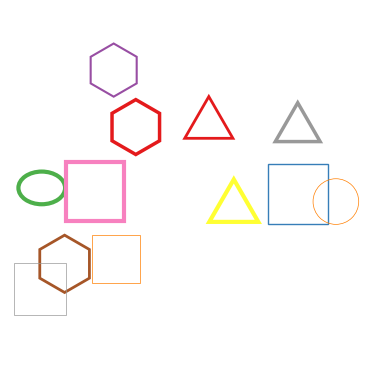[{"shape": "triangle", "thickness": 2, "radius": 0.36, "center": [0.542, 0.677]}, {"shape": "hexagon", "thickness": 2.5, "radius": 0.36, "center": [0.353, 0.67]}, {"shape": "square", "thickness": 1, "radius": 0.39, "center": [0.773, 0.496]}, {"shape": "oval", "thickness": 3, "radius": 0.3, "center": [0.108, 0.512]}, {"shape": "hexagon", "thickness": 1.5, "radius": 0.35, "center": [0.295, 0.818]}, {"shape": "circle", "thickness": 0.5, "radius": 0.3, "center": [0.872, 0.476]}, {"shape": "square", "thickness": 0.5, "radius": 0.31, "center": [0.3, 0.328]}, {"shape": "triangle", "thickness": 3, "radius": 0.37, "center": [0.607, 0.46]}, {"shape": "hexagon", "thickness": 2, "radius": 0.37, "center": [0.168, 0.315]}, {"shape": "square", "thickness": 3, "radius": 0.38, "center": [0.247, 0.502]}, {"shape": "triangle", "thickness": 2.5, "radius": 0.34, "center": [0.773, 0.666]}, {"shape": "square", "thickness": 0.5, "radius": 0.34, "center": [0.103, 0.249]}]